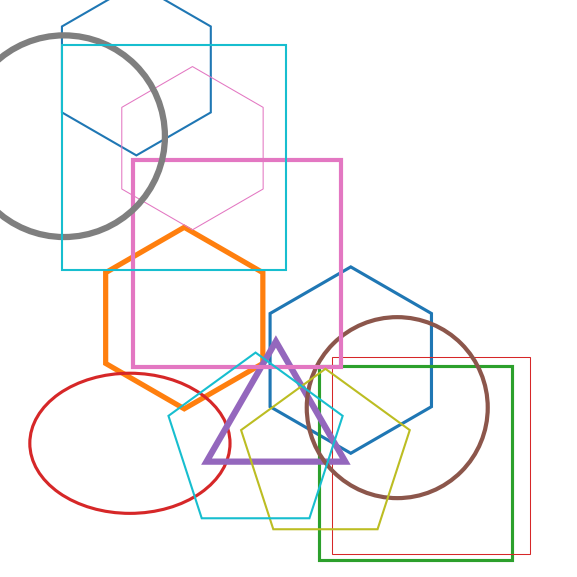[{"shape": "hexagon", "thickness": 1, "radius": 0.74, "center": [0.236, 0.879]}, {"shape": "hexagon", "thickness": 1.5, "radius": 0.81, "center": [0.607, 0.376]}, {"shape": "hexagon", "thickness": 2.5, "radius": 0.79, "center": [0.319, 0.448]}, {"shape": "square", "thickness": 1.5, "radius": 0.84, "center": [0.719, 0.197]}, {"shape": "oval", "thickness": 1.5, "radius": 0.87, "center": [0.225, 0.232]}, {"shape": "square", "thickness": 0.5, "radius": 0.86, "center": [0.747, 0.21]}, {"shape": "triangle", "thickness": 3, "radius": 0.69, "center": [0.478, 0.269]}, {"shape": "circle", "thickness": 2, "radius": 0.78, "center": [0.688, 0.293]}, {"shape": "square", "thickness": 2, "radius": 0.9, "center": [0.41, 0.543]}, {"shape": "hexagon", "thickness": 0.5, "radius": 0.71, "center": [0.333, 0.743]}, {"shape": "circle", "thickness": 3, "radius": 0.87, "center": [0.111, 0.763]}, {"shape": "pentagon", "thickness": 1, "radius": 0.77, "center": [0.564, 0.207]}, {"shape": "square", "thickness": 1, "radius": 0.97, "center": [0.301, 0.727]}, {"shape": "pentagon", "thickness": 1, "radius": 0.79, "center": [0.443, 0.23]}]